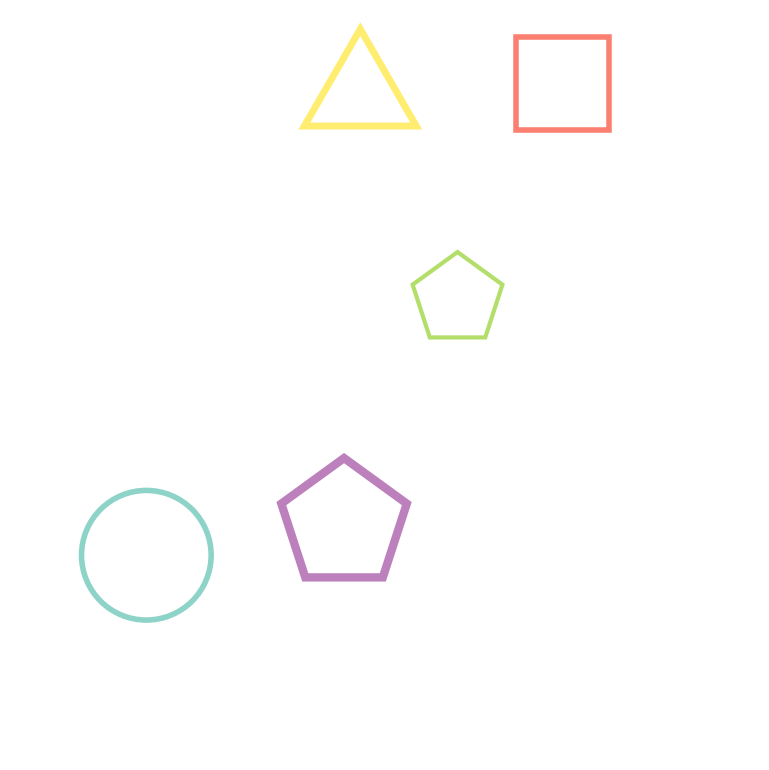[{"shape": "circle", "thickness": 2, "radius": 0.42, "center": [0.19, 0.279]}, {"shape": "square", "thickness": 2, "radius": 0.3, "center": [0.731, 0.891]}, {"shape": "pentagon", "thickness": 1.5, "radius": 0.31, "center": [0.594, 0.611]}, {"shape": "pentagon", "thickness": 3, "radius": 0.43, "center": [0.447, 0.319]}, {"shape": "triangle", "thickness": 2.5, "radius": 0.42, "center": [0.468, 0.878]}]